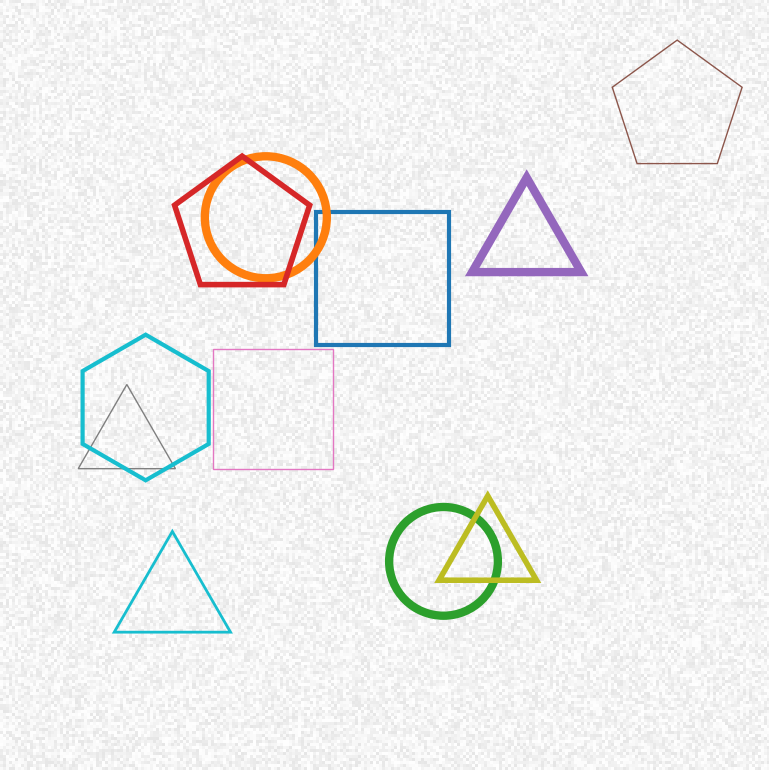[{"shape": "square", "thickness": 1.5, "radius": 0.43, "center": [0.497, 0.639]}, {"shape": "circle", "thickness": 3, "radius": 0.4, "center": [0.345, 0.718]}, {"shape": "circle", "thickness": 3, "radius": 0.35, "center": [0.576, 0.271]}, {"shape": "pentagon", "thickness": 2, "radius": 0.46, "center": [0.314, 0.705]}, {"shape": "triangle", "thickness": 3, "radius": 0.41, "center": [0.684, 0.688]}, {"shape": "pentagon", "thickness": 0.5, "radius": 0.44, "center": [0.879, 0.859]}, {"shape": "square", "thickness": 0.5, "radius": 0.39, "center": [0.355, 0.469]}, {"shape": "triangle", "thickness": 0.5, "radius": 0.36, "center": [0.165, 0.428]}, {"shape": "triangle", "thickness": 2, "radius": 0.37, "center": [0.633, 0.283]}, {"shape": "hexagon", "thickness": 1.5, "radius": 0.47, "center": [0.189, 0.471]}, {"shape": "triangle", "thickness": 1, "radius": 0.44, "center": [0.224, 0.223]}]